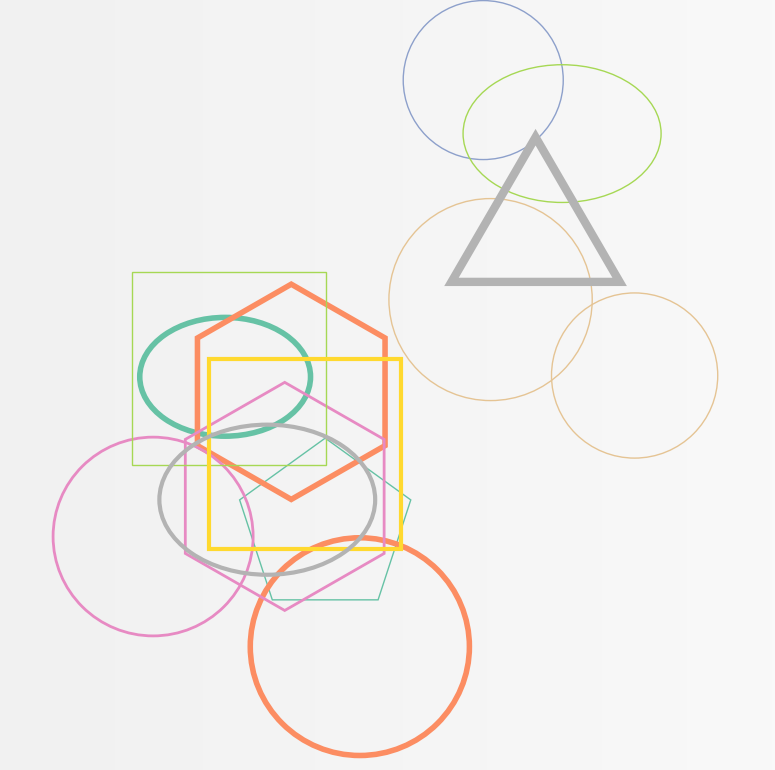[{"shape": "oval", "thickness": 2, "radius": 0.55, "center": [0.291, 0.511]}, {"shape": "pentagon", "thickness": 0.5, "radius": 0.58, "center": [0.42, 0.315]}, {"shape": "circle", "thickness": 2, "radius": 0.71, "center": [0.464, 0.16]}, {"shape": "hexagon", "thickness": 2, "radius": 0.7, "center": [0.376, 0.491]}, {"shape": "circle", "thickness": 0.5, "radius": 0.52, "center": [0.624, 0.896]}, {"shape": "circle", "thickness": 1, "radius": 0.65, "center": [0.198, 0.303]}, {"shape": "hexagon", "thickness": 1, "radius": 0.74, "center": [0.367, 0.355]}, {"shape": "oval", "thickness": 0.5, "radius": 0.64, "center": [0.725, 0.826]}, {"shape": "square", "thickness": 0.5, "radius": 0.62, "center": [0.295, 0.521]}, {"shape": "square", "thickness": 1.5, "radius": 0.62, "center": [0.394, 0.41]}, {"shape": "circle", "thickness": 0.5, "radius": 0.54, "center": [0.819, 0.512]}, {"shape": "circle", "thickness": 0.5, "radius": 0.66, "center": [0.633, 0.611]}, {"shape": "oval", "thickness": 1.5, "radius": 0.7, "center": [0.345, 0.351]}, {"shape": "triangle", "thickness": 3, "radius": 0.63, "center": [0.691, 0.697]}]